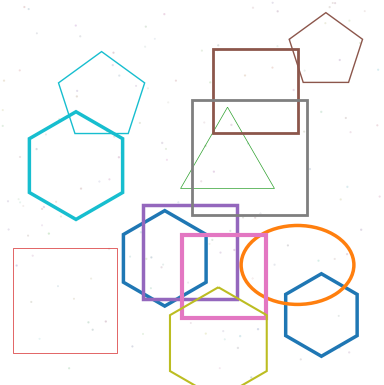[{"shape": "hexagon", "thickness": 2.5, "radius": 0.54, "center": [0.835, 0.182]}, {"shape": "hexagon", "thickness": 2.5, "radius": 0.62, "center": [0.428, 0.329]}, {"shape": "oval", "thickness": 2.5, "radius": 0.73, "center": [0.773, 0.312]}, {"shape": "triangle", "thickness": 0.5, "radius": 0.7, "center": [0.591, 0.581]}, {"shape": "square", "thickness": 0.5, "radius": 0.68, "center": [0.169, 0.219]}, {"shape": "square", "thickness": 2.5, "radius": 0.6, "center": [0.494, 0.345]}, {"shape": "square", "thickness": 2, "radius": 0.55, "center": [0.664, 0.763]}, {"shape": "pentagon", "thickness": 1, "radius": 0.5, "center": [0.846, 0.867]}, {"shape": "square", "thickness": 3, "radius": 0.54, "center": [0.582, 0.281]}, {"shape": "square", "thickness": 2, "radius": 0.75, "center": [0.649, 0.592]}, {"shape": "hexagon", "thickness": 1.5, "radius": 0.73, "center": [0.567, 0.109]}, {"shape": "pentagon", "thickness": 1, "radius": 0.59, "center": [0.264, 0.748]}, {"shape": "hexagon", "thickness": 2.5, "radius": 0.7, "center": [0.197, 0.57]}]